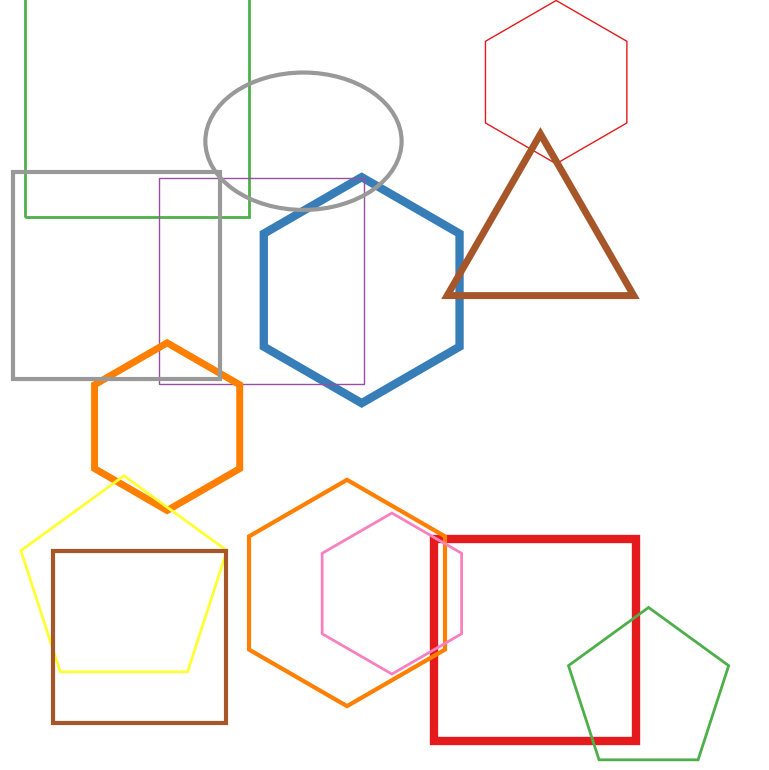[{"shape": "square", "thickness": 3, "radius": 0.65, "center": [0.695, 0.169]}, {"shape": "hexagon", "thickness": 0.5, "radius": 0.53, "center": [0.722, 0.893]}, {"shape": "hexagon", "thickness": 3, "radius": 0.73, "center": [0.47, 0.623]}, {"shape": "pentagon", "thickness": 1, "radius": 0.55, "center": [0.842, 0.102]}, {"shape": "square", "thickness": 1, "radius": 0.73, "center": [0.178, 0.864]}, {"shape": "square", "thickness": 0.5, "radius": 0.67, "center": [0.339, 0.635]}, {"shape": "hexagon", "thickness": 2.5, "radius": 0.54, "center": [0.217, 0.446]}, {"shape": "hexagon", "thickness": 1.5, "radius": 0.73, "center": [0.451, 0.23]}, {"shape": "pentagon", "thickness": 1, "radius": 0.7, "center": [0.161, 0.241]}, {"shape": "triangle", "thickness": 2.5, "radius": 0.7, "center": [0.702, 0.686]}, {"shape": "square", "thickness": 1.5, "radius": 0.56, "center": [0.181, 0.173]}, {"shape": "hexagon", "thickness": 1, "radius": 0.52, "center": [0.509, 0.229]}, {"shape": "oval", "thickness": 1.5, "radius": 0.64, "center": [0.394, 0.817]}, {"shape": "square", "thickness": 1.5, "radius": 0.67, "center": [0.151, 0.642]}]